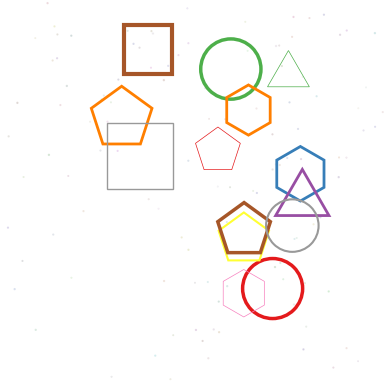[{"shape": "pentagon", "thickness": 0.5, "radius": 0.31, "center": [0.566, 0.609]}, {"shape": "circle", "thickness": 2.5, "radius": 0.39, "center": [0.708, 0.251]}, {"shape": "hexagon", "thickness": 2, "radius": 0.35, "center": [0.78, 0.549]}, {"shape": "triangle", "thickness": 0.5, "radius": 0.31, "center": [0.749, 0.806]}, {"shape": "circle", "thickness": 2.5, "radius": 0.39, "center": [0.6, 0.821]}, {"shape": "triangle", "thickness": 2, "radius": 0.4, "center": [0.785, 0.48]}, {"shape": "pentagon", "thickness": 2, "radius": 0.41, "center": [0.316, 0.693]}, {"shape": "hexagon", "thickness": 2, "radius": 0.33, "center": [0.645, 0.714]}, {"shape": "pentagon", "thickness": 1.5, "radius": 0.34, "center": [0.633, 0.379]}, {"shape": "pentagon", "thickness": 2.5, "radius": 0.36, "center": [0.634, 0.402]}, {"shape": "square", "thickness": 3, "radius": 0.31, "center": [0.384, 0.872]}, {"shape": "hexagon", "thickness": 0.5, "radius": 0.31, "center": [0.633, 0.238]}, {"shape": "square", "thickness": 1, "radius": 0.43, "center": [0.363, 0.595]}, {"shape": "circle", "thickness": 1.5, "radius": 0.34, "center": [0.759, 0.414]}]